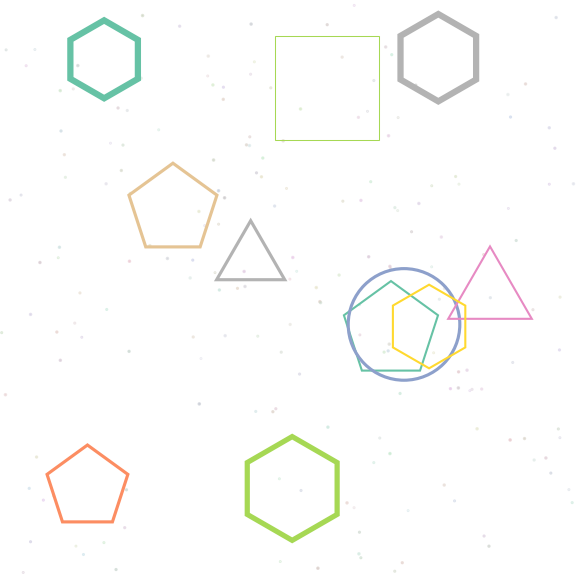[{"shape": "hexagon", "thickness": 3, "radius": 0.34, "center": [0.18, 0.896]}, {"shape": "pentagon", "thickness": 1, "radius": 0.43, "center": [0.677, 0.427]}, {"shape": "pentagon", "thickness": 1.5, "radius": 0.37, "center": [0.151, 0.155]}, {"shape": "circle", "thickness": 1.5, "radius": 0.48, "center": [0.7, 0.437]}, {"shape": "triangle", "thickness": 1, "radius": 0.42, "center": [0.849, 0.489]}, {"shape": "square", "thickness": 0.5, "radius": 0.45, "center": [0.566, 0.846]}, {"shape": "hexagon", "thickness": 2.5, "radius": 0.45, "center": [0.506, 0.153]}, {"shape": "hexagon", "thickness": 1, "radius": 0.36, "center": [0.743, 0.434]}, {"shape": "pentagon", "thickness": 1.5, "radius": 0.4, "center": [0.299, 0.636]}, {"shape": "hexagon", "thickness": 3, "radius": 0.38, "center": [0.759, 0.899]}, {"shape": "triangle", "thickness": 1.5, "radius": 0.34, "center": [0.434, 0.549]}]